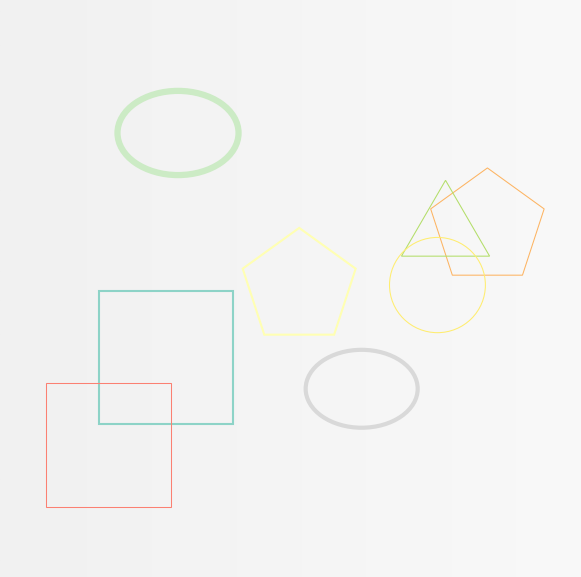[{"shape": "square", "thickness": 1, "radius": 0.57, "center": [0.285, 0.381]}, {"shape": "pentagon", "thickness": 1, "radius": 0.51, "center": [0.515, 0.502]}, {"shape": "square", "thickness": 0.5, "radius": 0.54, "center": [0.187, 0.229]}, {"shape": "pentagon", "thickness": 0.5, "radius": 0.51, "center": [0.839, 0.606]}, {"shape": "triangle", "thickness": 0.5, "radius": 0.44, "center": [0.767, 0.599]}, {"shape": "oval", "thickness": 2, "radius": 0.48, "center": [0.622, 0.326]}, {"shape": "oval", "thickness": 3, "radius": 0.52, "center": [0.306, 0.769]}, {"shape": "circle", "thickness": 0.5, "radius": 0.41, "center": [0.753, 0.506]}]